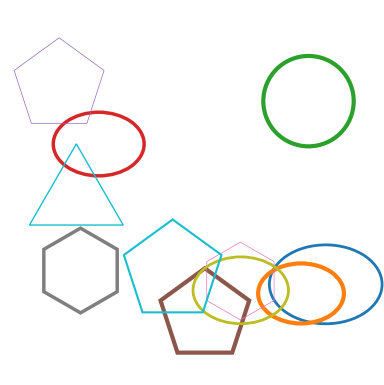[{"shape": "oval", "thickness": 2, "radius": 0.73, "center": [0.846, 0.262]}, {"shape": "oval", "thickness": 3, "radius": 0.56, "center": [0.782, 0.238]}, {"shape": "circle", "thickness": 3, "radius": 0.59, "center": [0.801, 0.737]}, {"shape": "oval", "thickness": 2.5, "radius": 0.59, "center": [0.256, 0.626]}, {"shape": "pentagon", "thickness": 0.5, "radius": 0.61, "center": [0.154, 0.779]}, {"shape": "pentagon", "thickness": 3, "radius": 0.61, "center": [0.532, 0.182]}, {"shape": "hexagon", "thickness": 0.5, "radius": 0.51, "center": [0.624, 0.27]}, {"shape": "hexagon", "thickness": 2.5, "radius": 0.55, "center": [0.209, 0.297]}, {"shape": "oval", "thickness": 2, "radius": 0.62, "center": [0.625, 0.246]}, {"shape": "pentagon", "thickness": 1.5, "radius": 0.67, "center": [0.448, 0.297]}, {"shape": "triangle", "thickness": 1, "radius": 0.7, "center": [0.198, 0.486]}]